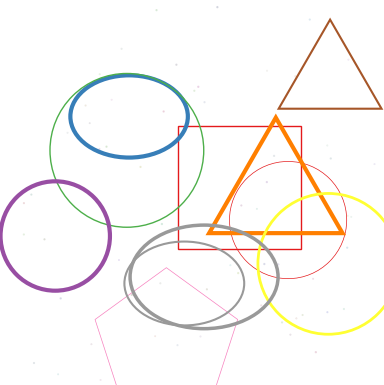[{"shape": "circle", "thickness": 0.5, "radius": 0.76, "center": [0.748, 0.428]}, {"shape": "square", "thickness": 1, "radius": 0.8, "center": [0.621, 0.513]}, {"shape": "oval", "thickness": 3, "radius": 0.76, "center": [0.335, 0.698]}, {"shape": "circle", "thickness": 1, "radius": 1.0, "center": [0.33, 0.609]}, {"shape": "circle", "thickness": 3, "radius": 0.71, "center": [0.144, 0.387]}, {"shape": "triangle", "thickness": 3, "radius": 1.0, "center": [0.716, 0.494]}, {"shape": "circle", "thickness": 2, "radius": 0.91, "center": [0.853, 0.315]}, {"shape": "triangle", "thickness": 1.5, "radius": 0.77, "center": [0.857, 0.795]}, {"shape": "pentagon", "thickness": 0.5, "radius": 0.97, "center": [0.432, 0.11]}, {"shape": "oval", "thickness": 2.5, "radius": 0.96, "center": [0.53, 0.281]}, {"shape": "oval", "thickness": 1.5, "radius": 0.78, "center": [0.479, 0.264]}]